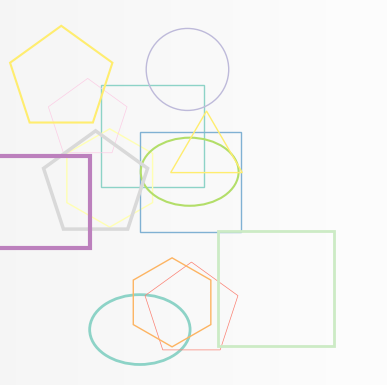[{"shape": "oval", "thickness": 2, "radius": 0.65, "center": [0.361, 0.144]}, {"shape": "square", "thickness": 1, "radius": 0.67, "center": [0.394, 0.647]}, {"shape": "hexagon", "thickness": 1, "radius": 0.64, "center": [0.283, 0.538]}, {"shape": "circle", "thickness": 1, "radius": 0.53, "center": [0.484, 0.82]}, {"shape": "pentagon", "thickness": 0.5, "radius": 0.63, "center": [0.494, 0.193]}, {"shape": "square", "thickness": 1, "radius": 0.65, "center": [0.491, 0.527]}, {"shape": "hexagon", "thickness": 1, "radius": 0.58, "center": [0.444, 0.215]}, {"shape": "oval", "thickness": 1.5, "radius": 0.63, "center": [0.489, 0.554]}, {"shape": "pentagon", "thickness": 0.5, "radius": 0.53, "center": [0.226, 0.69]}, {"shape": "pentagon", "thickness": 2.5, "radius": 0.71, "center": [0.247, 0.519]}, {"shape": "square", "thickness": 3, "radius": 0.6, "center": [0.114, 0.474]}, {"shape": "square", "thickness": 2, "radius": 0.75, "center": [0.712, 0.25]}, {"shape": "triangle", "thickness": 1, "radius": 0.53, "center": [0.533, 0.605]}, {"shape": "pentagon", "thickness": 1.5, "radius": 0.69, "center": [0.158, 0.794]}]